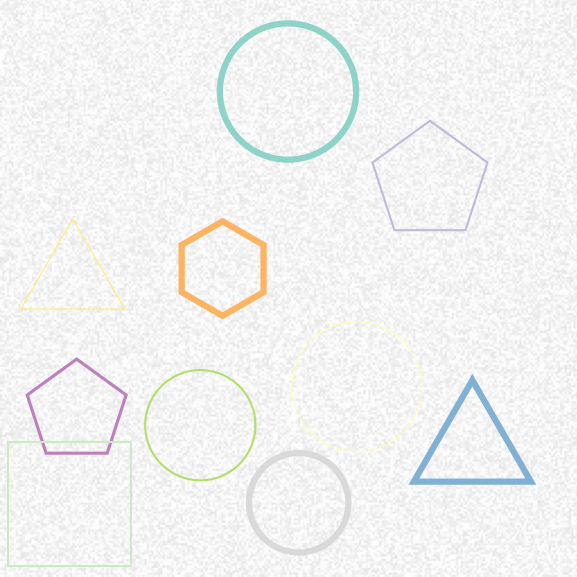[{"shape": "circle", "thickness": 3, "radius": 0.59, "center": [0.499, 0.841]}, {"shape": "circle", "thickness": 0.5, "radius": 0.56, "center": [0.618, 0.329]}, {"shape": "pentagon", "thickness": 1, "radius": 0.52, "center": [0.745, 0.685]}, {"shape": "triangle", "thickness": 3, "radius": 0.59, "center": [0.818, 0.224]}, {"shape": "hexagon", "thickness": 3, "radius": 0.41, "center": [0.385, 0.534]}, {"shape": "circle", "thickness": 1, "radius": 0.48, "center": [0.347, 0.263]}, {"shape": "circle", "thickness": 3, "radius": 0.43, "center": [0.517, 0.129]}, {"shape": "pentagon", "thickness": 1.5, "radius": 0.45, "center": [0.133, 0.287]}, {"shape": "square", "thickness": 1, "radius": 0.53, "center": [0.12, 0.127]}, {"shape": "triangle", "thickness": 0.5, "radius": 0.52, "center": [0.126, 0.516]}]